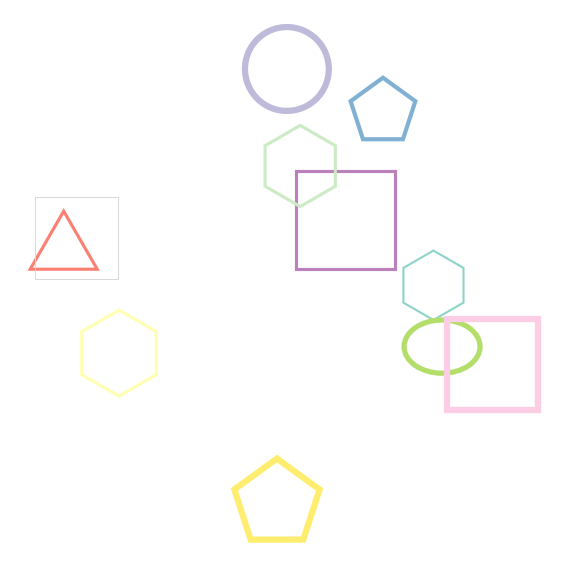[{"shape": "hexagon", "thickness": 1, "radius": 0.3, "center": [0.751, 0.505]}, {"shape": "hexagon", "thickness": 1.5, "radius": 0.37, "center": [0.206, 0.388]}, {"shape": "circle", "thickness": 3, "radius": 0.36, "center": [0.497, 0.88]}, {"shape": "triangle", "thickness": 1.5, "radius": 0.33, "center": [0.11, 0.566]}, {"shape": "pentagon", "thickness": 2, "radius": 0.29, "center": [0.663, 0.806]}, {"shape": "oval", "thickness": 2.5, "radius": 0.33, "center": [0.765, 0.399]}, {"shape": "square", "thickness": 3, "radius": 0.39, "center": [0.853, 0.368]}, {"shape": "square", "thickness": 0.5, "radius": 0.36, "center": [0.133, 0.587]}, {"shape": "square", "thickness": 1.5, "radius": 0.43, "center": [0.598, 0.618]}, {"shape": "hexagon", "thickness": 1.5, "radius": 0.35, "center": [0.52, 0.712]}, {"shape": "pentagon", "thickness": 3, "radius": 0.39, "center": [0.48, 0.128]}]